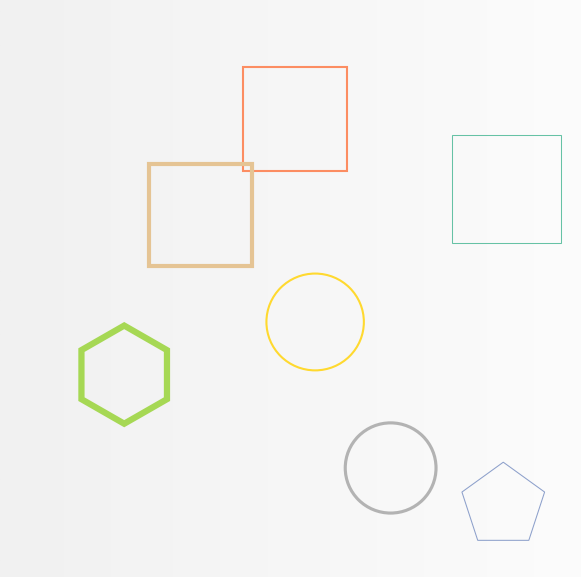[{"shape": "square", "thickness": 0.5, "radius": 0.47, "center": [0.871, 0.671]}, {"shape": "square", "thickness": 1, "radius": 0.45, "center": [0.507, 0.793]}, {"shape": "pentagon", "thickness": 0.5, "radius": 0.37, "center": [0.866, 0.124]}, {"shape": "hexagon", "thickness": 3, "radius": 0.42, "center": [0.214, 0.35]}, {"shape": "circle", "thickness": 1, "radius": 0.42, "center": [0.542, 0.442]}, {"shape": "square", "thickness": 2, "radius": 0.44, "center": [0.344, 0.627]}, {"shape": "circle", "thickness": 1.5, "radius": 0.39, "center": [0.672, 0.189]}]